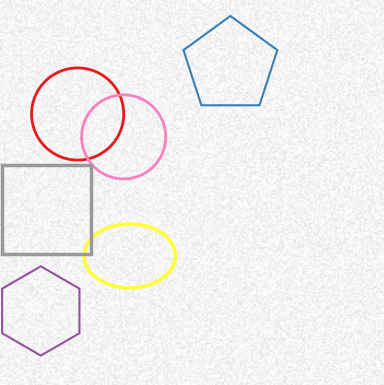[{"shape": "circle", "thickness": 2, "radius": 0.6, "center": [0.202, 0.704]}, {"shape": "pentagon", "thickness": 1.5, "radius": 0.64, "center": [0.598, 0.83]}, {"shape": "hexagon", "thickness": 1.5, "radius": 0.58, "center": [0.106, 0.192]}, {"shape": "oval", "thickness": 2.5, "radius": 0.59, "center": [0.337, 0.335]}, {"shape": "circle", "thickness": 2, "radius": 0.55, "center": [0.321, 0.644]}, {"shape": "square", "thickness": 2.5, "radius": 0.58, "center": [0.122, 0.456]}]